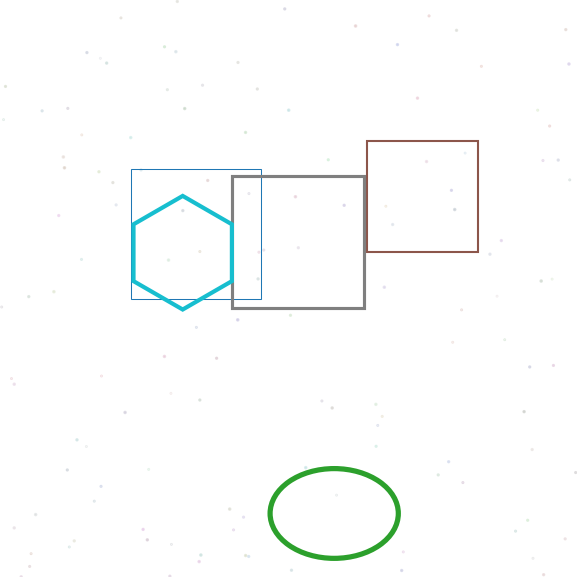[{"shape": "square", "thickness": 0.5, "radius": 0.56, "center": [0.34, 0.594]}, {"shape": "oval", "thickness": 2.5, "radius": 0.56, "center": [0.579, 0.11]}, {"shape": "square", "thickness": 1, "radius": 0.48, "center": [0.731, 0.659]}, {"shape": "square", "thickness": 1.5, "radius": 0.57, "center": [0.516, 0.58]}, {"shape": "hexagon", "thickness": 2, "radius": 0.49, "center": [0.316, 0.562]}]